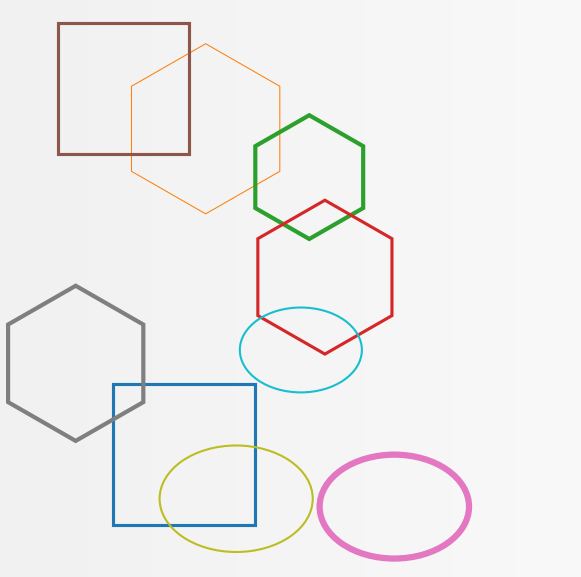[{"shape": "square", "thickness": 1.5, "radius": 0.61, "center": [0.317, 0.213]}, {"shape": "hexagon", "thickness": 0.5, "radius": 0.74, "center": [0.354, 0.776]}, {"shape": "hexagon", "thickness": 2, "radius": 0.54, "center": [0.532, 0.692]}, {"shape": "hexagon", "thickness": 1.5, "radius": 0.67, "center": [0.559, 0.519]}, {"shape": "square", "thickness": 1.5, "radius": 0.56, "center": [0.212, 0.846]}, {"shape": "oval", "thickness": 3, "radius": 0.64, "center": [0.678, 0.122]}, {"shape": "hexagon", "thickness": 2, "radius": 0.67, "center": [0.13, 0.37]}, {"shape": "oval", "thickness": 1, "radius": 0.66, "center": [0.406, 0.136]}, {"shape": "oval", "thickness": 1, "radius": 0.53, "center": [0.518, 0.393]}]